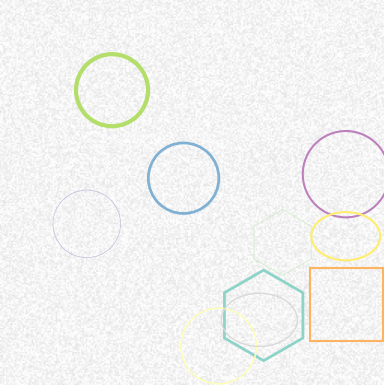[{"shape": "hexagon", "thickness": 2, "radius": 0.59, "center": [0.685, 0.181]}, {"shape": "circle", "thickness": 1, "radius": 0.49, "center": [0.568, 0.101]}, {"shape": "circle", "thickness": 0.5, "radius": 0.44, "center": [0.225, 0.419]}, {"shape": "circle", "thickness": 2, "radius": 0.46, "center": [0.477, 0.537]}, {"shape": "square", "thickness": 1.5, "radius": 0.48, "center": [0.9, 0.21]}, {"shape": "circle", "thickness": 3, "radius": 0.47, "center": [0.291, 0.766]}, {"shape": "oval", "thickness": 1, "radius": 0.49, "center": [0.674, 0.169]}, {"shape": "circle", "thickness": 1.5, "radius": 0.56, "center": [0.899, 0.548]}, {"shape": "hexagon", "thickness": 0.5, "radius": 0.43, "center": [0.734, 0.37]}, {"shape": "oval", "thickness": 1.5, "radius": 0.45, "center": [0.898, 0.387]}]